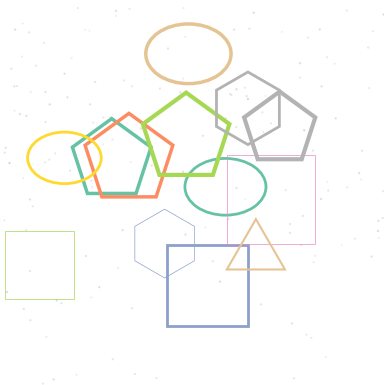[{"shape": "pentagon", "thickness": 2.5, "radius": 0.54, "center": [0.29, 0.584]}, {"shape": "oval", "thickness": 2, "radius": 0.53, "center": [0.586, 0.515]}, {"shape": "pentagon", "thickness": 2.5, "radius": 0.6, "center": [0.335, 0.586]}, {"shape": "square", "thickness": 2, "radius": 0.53, "center": [0.539, 0.257]}, {"shape": "hexagon", "thickness": 0.5, "radius": 0.45, "center": [0.428, 0.367]}, {"shape": "square", "thickness": 0.5, "radius": 0.58, "center": [0.704, 0.481]}, {"shape": "pentagon", "thickness": 3, "radius": 0.59, "center": [0.484, 0.641]}, {"shape": "square", "thickness": 0.5, "radius": 0.45, "center": [0.103, 0.311]}, {"shape": "oval", "thickness": 2, "radius": 0.48, "center": [0.167, 0.59]}, {"shape": "oval", "thickness": 2.5, "radius": 0.55, "center": [0.489, 0.86]}, {"shape": "triangle", "thickness": 1.5, "radius": 0.44, "center": [0.665, 0.344]}, {"shape": "hexagon", "thickness": 2, "radius": 0.47, "center": [0.644, 0.719]}, {"shape": "pentagon", "thickness": 3, "radius": 0.49, "center": [0.727, 0.665]}]